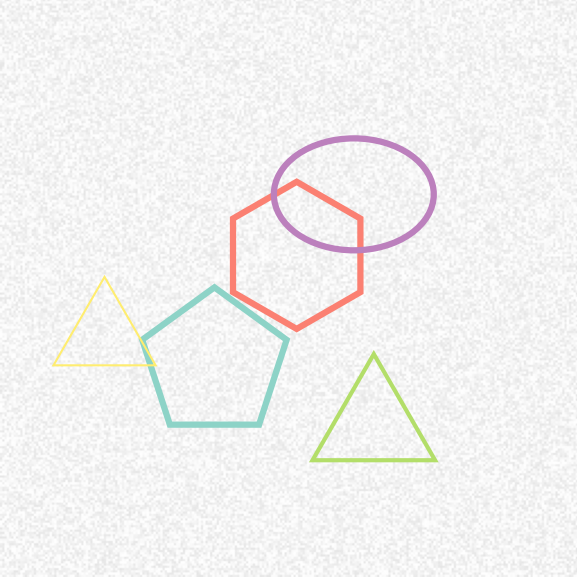[{"shape": "pentagon", "thickness": 3, "radius": 0.66, "center": [0.371, 0.37]}, {"shape": "hexagon", "thickness": 3, "radius": 0.64, "center": [0.514, 0.557]}, {"shape": "triangle", "thickness": 2, "radius": 0.61, "center": [0.647, 0.263]}, {"shape": "oval", "thickness": 3, "radius": 0.69, "center": [0.613, 0.663]}, {"shape": "triangle", "thickness": 1, "radius": 0.51, "center": [0.181, 0.418]}]